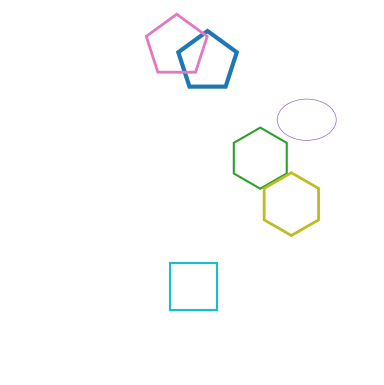[{"shape": "pentagon", "thickness": 3, "radius": 0.4, "center": [0.539, 0.84]}, {"shape": "hexagon", "thickness": 1.5, "radius": 0.4, "center": [0.676, 0.589]}, {"shape": "oval", "thickness": 0.5, "radius": 0.38, "center": [0.797, 0.689]}, {"shape": "pentagon", "thickness": 2, "radius": 0.42, "center": [0.459, 0.88]}, {"shape": "hexagon", "thickness": 2, "radius": 0.41, "center": [0.757, 0.47]}, {"shape": "square", "thickness": 1.5, "radius": 0.3, "center": [0.503, 0.256]}]